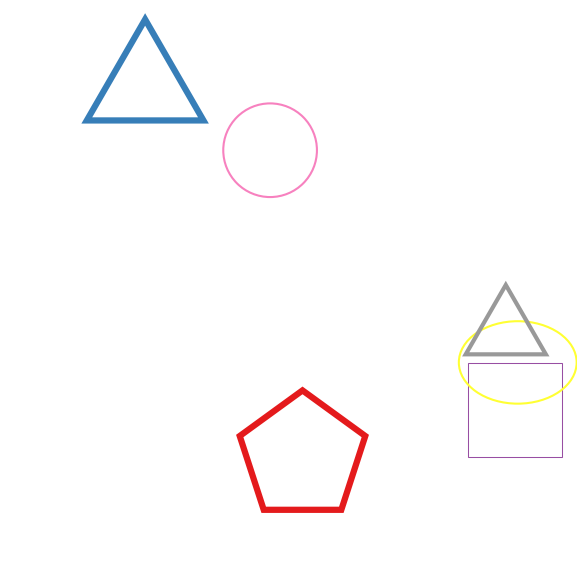[{"shape": "pentagon", "thickness": 3, "radius": 0.57, "center": [0.524, 0.209]}, {"shape": "triangle", "thickness": 3, "radius": 0.58, "center": [0.251, 0.849]}, {"shape": "square", "thickness": 0.5, "radius": 0.41, "center": [0.892, 0.29]}, {"shape": "oval", "thickness": 1, "radius": 0.51, "center": [0.897, 0.372]}, {"shape": "circle", "thickness": 1, "radius": 0.41, "center": [0.468, 0.739]}, {"shape": "triangle", "thickness": 2, "radius": 0.4, "center": [0.876, 0.426]}]